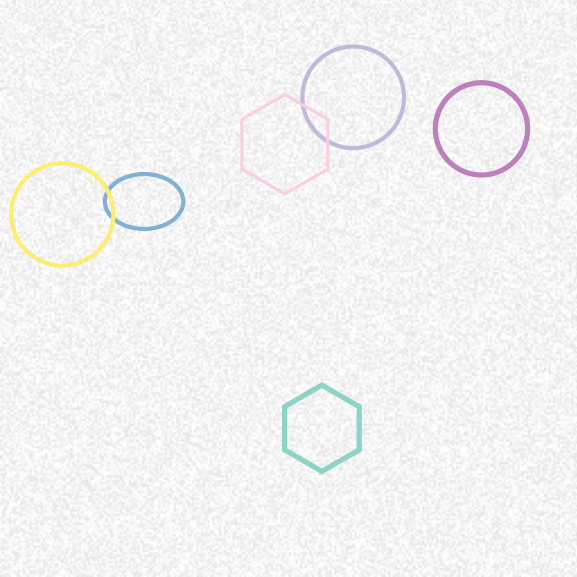[{"shape": "hexagon", "thickness": 2.5, "radius": 0.37, "center": [0.557, 0.258]}, {"shape": "circle", "thickness": 2, "radius": 0.44, "center": [0.612, 0.831]}, {"shape": "oval", "thickness": 2, "radius": 0.34, "center": [0.25, 0.65]}, {"shape": "hexagon", "thickness": 1.5, "radius": 0.43, "center": [0.493, 0.749]}, {"shape": "circle", "thickness": 2.5, "radius": 0.4, "center": [0.834, 0.776]}, {"shape": "circle", "thickness": 2, "radius": 0.44, "center": [0.108, 0.628]}]